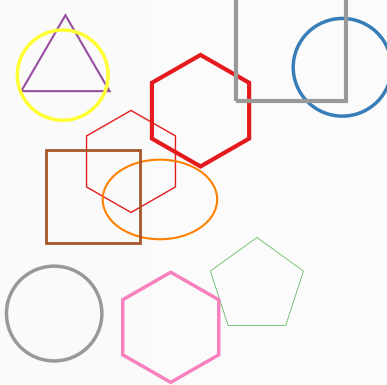[{"shape": "hexagon", "thickness": 1, "radius": 0.66, "center": [0.338, 0.581]}, {"shape": "hexagon", "thickness": 3, "radius": 0.72, "center": [0.517, 0.713]}, {"shape": "circle", "thickness": 2.5, "radius": 0.63, "center": [0.884, 0.825]}, {"shape": "pentagon", "thickness": 0.5, "radius": 0.63, "center": [0.663, 0.257]}, {"shape": "triangle", "thickness": 1.5, "radius": 0.66, "center": [0.169, 0.829]}, {"shape": "oval", "thickness": 1.5, "radius": 0.74, "center": [0.413, 0.482]}, {"shape": "circle", "thickness": 2.5, "radius": 0.59, "center": [0.162, 0.805]}, {"shape": "square", "thickness": 2, "radius": 0.61, "center": [0.24, 0.489]}, {"shape": "hexagon", "thickness": 2.5, "radius": 0.72, "center": [0.441, 0.15]}, {"shape": "circle", "thickness": 2.5, "radius": 0.62, "center": [0.14, 0.186]}, {"shape": "square", "thickness": 3, "radius": 0.71, "center": [0.752, 0.878]}]